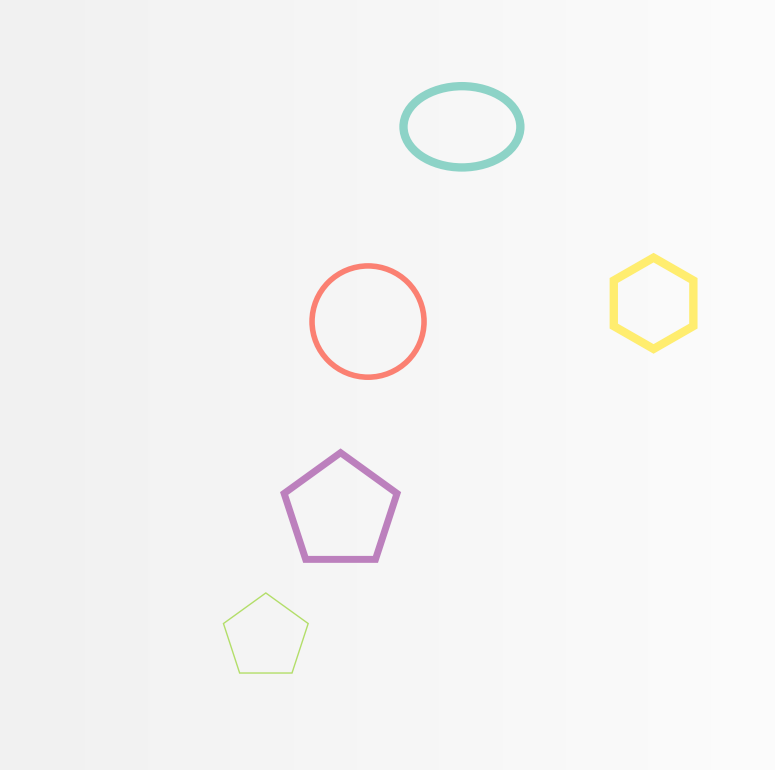[{"shape": "oval", "thickness": 3, "radius": 0.38, "center": [0.596, 0.835]}, {"shape": "circle", "thickness": 2, "radius": 0.36, "center": [0.475, 0.582]}, {"shape": "pentagon", "thickness": 0.5, "radius": 0.29, "center": [0.343, 0.172]}, {"shape": "pentagon", "thickness": 2.5, "radius": 0.38, "center": [0.439, 0.336]}, {"shape": "hexagon", "thickness": 3, "radius": 0.3, "center": [0.843, 0.606]}]